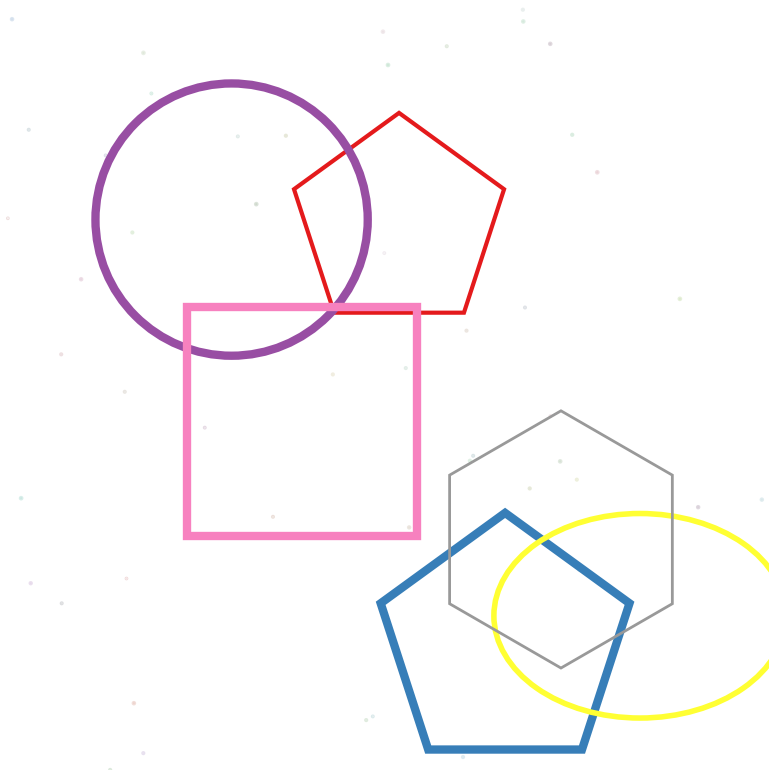[{"shape": "pentagon", "thickness": 1.5, "radius": 0.72, "center": [0.518, 0.71]}, {"shape": "pentagon", "thickness": 3, "radius": 0.85, "center": [0.656, 0.164]}, {"shape": "circle", "thickness": 3, "radius": 0.88, "center": [0.301, 0.715]}, {"shape": "oval", "thickness": 2, "radius": 0.95, "center": [0.831, 0.2]}, {"shape": "square", "thickness": 3, "radius": 0.75, "center": [0.392, 0.452]}, {"shape": "hexagon", "thickness": 1, "radius": 0.84, "center": [0.729, 0.299]}]